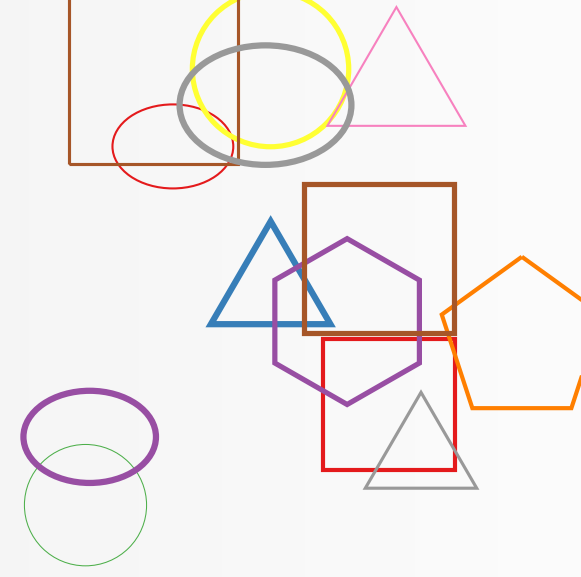[{"shape": "oval", "thickness": 1, "radius": 0.52, "center": [0.297, 0.746]}, {"shape": "square", "thickness": 2, "radius": 0.57, "center": [0.669, 0.299]}, {"shape": "triangle", "thickness": 3, "radius": 0.59, "center": [0.466, 0.497]}, {"shape": "circle", "thickness": 0.5, "radius": 0.53, "center": [0.147, 0.124]}, {"shape": "hexagon", "thickness": 2.5, "radius": 0.72, "center": [0.597, 0.442]}, {"shape": "oval", "thickness": 3, "radius": 0.57, "center": [0.154, 0.243]}, {"shape": "pentagon", "thickness": 2, "radius": 0.72, "center": [0.898, 0.41]}, {"shape": "circle", "thickness": 2.5, "radius": 0.67, "center": [0.465, 0.88]}, {"shape": "square", "thickness": 1.5, "radius": 0.73, "center": [0.264, 0.861]}, {"shape": "square", "thickness": 2.5, "radius": 0.65, "center": [0.653, 0.551]}, {"shape": "triangle", "thickness": 1, "radius": 0.69, "center": [0.682, 0.85]}, {"shape": "oval", "thickness": 3, "radius": 0.74, "center": [0.457, 0.817]}, {"shape": "triangle", "thickness": 1.5, "radius": 0.55, "center": [0.724, 0.209]}]